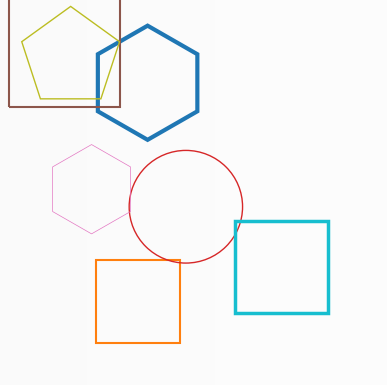[{"shape": "hexagon", "thickness": 3, "radius": 0.74, "center": [0.381, 0.785]}, {"shape": "square", "thickness": 1.5, "radius": 0.54, "center": [0.357, 0.217]}, {"shape": "circle", "thickness": 1, "radius": 0.73, "center": [0.48, 0.463]}, {"shape": "square", "thickness": 1.5, "radius": 0.72, "center": [0.166, 0.866]}, {"shape": "hexagon", "thickness": 0.5, "radius": 0.58, "center": [0.236, 0.509]}, {"shape": "pentagon", "thickness": 1, "radius": 0.66, "center": [0.182, 0.851]}, {"shape": "square", "thickness": 2.5, "radius": 0.6, "center": [0.726, 0.307]}]